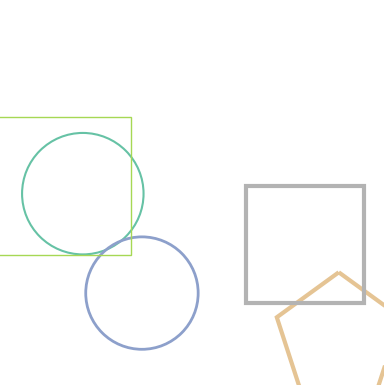[{"shape": "circle", "thickness": 1.5, "radius": 0.79, "center": [0.215, 0.497]}, {"shape": "circle", "thickness": 2, "radius": 0.73, "center": [0.369, 0.239]}, {"shape": "square", "thickness": 1, "radius": 0.9, "center": [0.161, 0.518]}, {"shape": "pentagon", "thickness": 3, "radius": 0.85, "center": [0.88, 0.124]}, {"shape": "square", "thickness": 3, "radius": 0.76, "center": [0.792, 0.365]}]